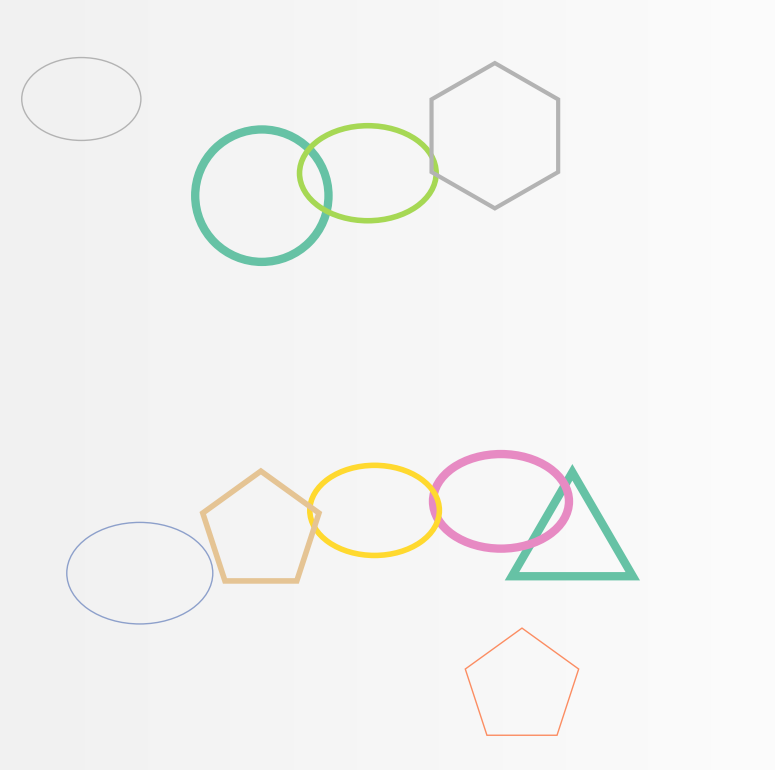[{"shape": "circle", "thickness": 3, "radius": 0.43, "center": [0.338, 0.746]}, {"shape": "triangle", "thickness": 3, "radius": 0.45, "center": [0.739, 0.297]}, {"shape": "pentagon", "thickness": 0.5, "radius": 0.38, "center": [0.674, 0.107]}, {"shape": "oval", "thickness": 0.5, "radius": 0.47, "center": [0.18, 0.256]}, {"shape": "oval", "thickness": 3, "radius": 0.44, "center": [0.646, 0.349]}, {"shape": "oval", "thickness": 2, "radius": 0.44, "center": [0.475, 0.775]}, {"shape": "oval", "thickness": 2, "radius": 0.42, "center": [0.483, 0.337]}, {"shape": "pentagon", "thickness": 2, "radius": 0.39, "center": [0.337, 0.309]}, {"shape": "hexagon", "thickness": 1.5, "radius": 0.47, "center": [0.639, 0.824]}, {"shape": "oval", "thickness": 0.5, "radius": 0.38, "center": [0.105, 0.871]}]